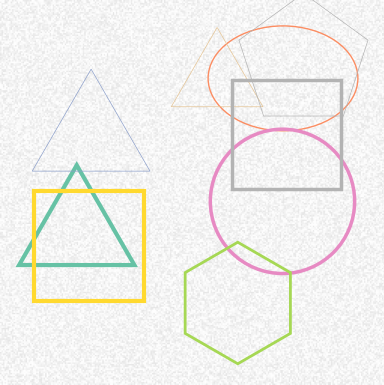[{"shape": "triangle", "thickness": 3, "radius": 0.86, "center": [0.199, 0.398]}, {"shape": "oval", "thickness": 1, "radius": 0.97, "center": [0.735, 0.797]}, {"shape": "triangle", "thickness": 0.5, "radius": 0.88, "center": [0.237, 0.644]}, {"shape": "circle", "thickness": 2.5, "radius": 0.94, "center": [0.734, 0.477]}, {"shape": "hexagon", "thickness": 2, "radius": 0.79, "center": [0.618, 0.213]}, {"shape": "square", "thickness": 3, "radius": 0.71, "center": [0.23, 0.362]}, {"shape": "triangle", "thickness": 0.5, "radius": 0.69, "center": [0.564, 0.791]}, {"shape": "square", "thickness": 2.5, "radius": 0.7, "center": [0.744, 0.651]}, {"shape": "pentagon", "thickness": 0.5, "radius": 0.88, "center": [0.788, 0.841]}]